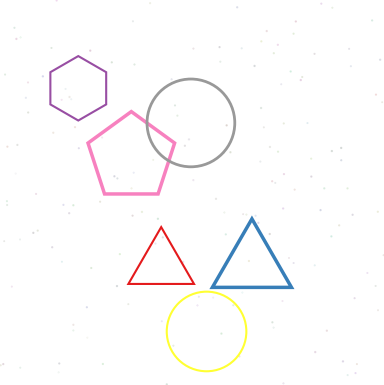[{"shape": "triangle", "thickness": 1.5, "radius": 0.49, "center": [0.419, 0.312]}, {"shape": "triangle", "thickness": 2.5, "radius": 0.59, "center": [0.654, 0.313]}, {"shape": "hexagon", "thickness": 1.5, "radius": 0.42, "center": [0.203, 0.771]}, {"shape": "circle", "thickness": 1.5, "radius": 0.52, "center": [0.536, 0.139]}, {"shape": "pentagon", "thickness": 2.5, "radius": 0.59, "center": [0.341, 0.592]}, {"shape": "circle", "thickness": 2, "radius": 0.57, "center": [0.496, 0.681]}]